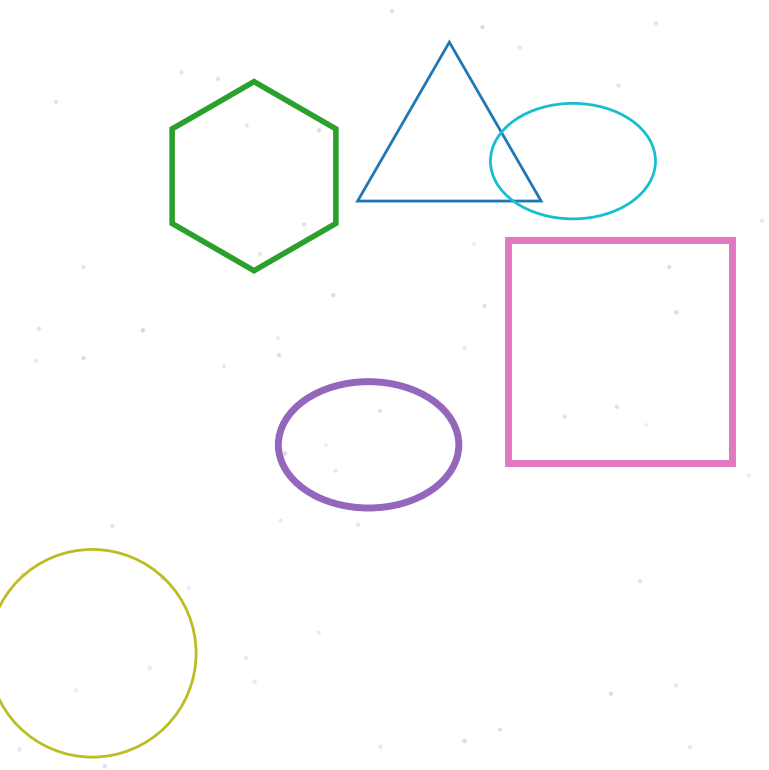[{"shape": "triangle", "thickness": 1, "radius": 0.69, "center": [0.584, 0.808]}, {"shape": "hexagon", "thickness": 2, "radius": 0.61, "center": [0.33, 0.771]}, {"shape": "oval", "thickness": 2.5, "radius": 0.59, "center": [0.479, 0.422]}, {"shape": "square", "thickness": 2.5, "radius": 0.72, "center": [0.805, 0.543]}, {"shape": "circle", "thickness": 1, "radius": 0.67, "center": [0.12, 0.152]}, {"shape": "oval", "thickness": 1, "radius": 0.54, "center": [0.744, 0.791]}]